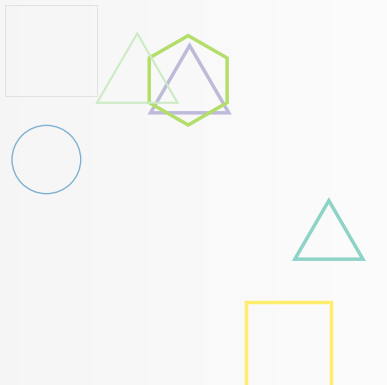[{"shape": "triangle", "thickness": 2.5, "radius": 0.51, "center": [0.849, 0.378]}, {"shape": "triangle", "thickness": 2.5, "radius": 0.58, "center": [0.489, 0.765]}, {"shape": "circle", "thickness": 1, "radius": 0.44, "center": [0.12, 0.586]}, {"shape": "hexagon", "thickness": 2.5, "radius": 0.58, "center": [0.486, 0.791]}, {"shape": "square", "thickness": 0.5, "radius": 0.59, "center": [0.132, 0.869]}, {"shape": "triangle", "thickness": 1.5, "radius": 0.6, "center": [0.354, 0.793]}, {"shape": "square", "thickness": 2.5, "radius": 0.55, "center": [0.745, 0.105]}]